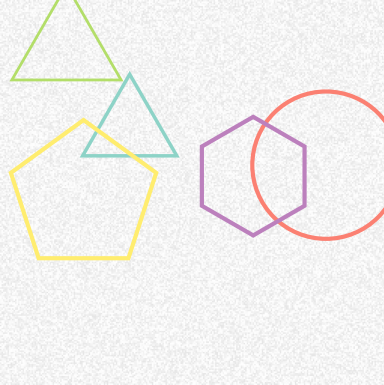[{"shape": "triangle", "thickness": 2.5, "radius": 0.71, "center": [0.337, 0.666]}, {"shape": "circle", "thickness": 3, "radius": 0.96, "center": [0.847, 0.571]}, {"shape": "triangle", "thickness": 2, "radius": 0.82, "center": [0.173, 0.874]}, {"shape": "hexagon", "thickness": 3, "radius": 0.77, "center": [0.658, 0.542]}, {"shape": "pentagon", "thickness": 3, "radius": 0.99, "center": [0.217, 0.49]}]